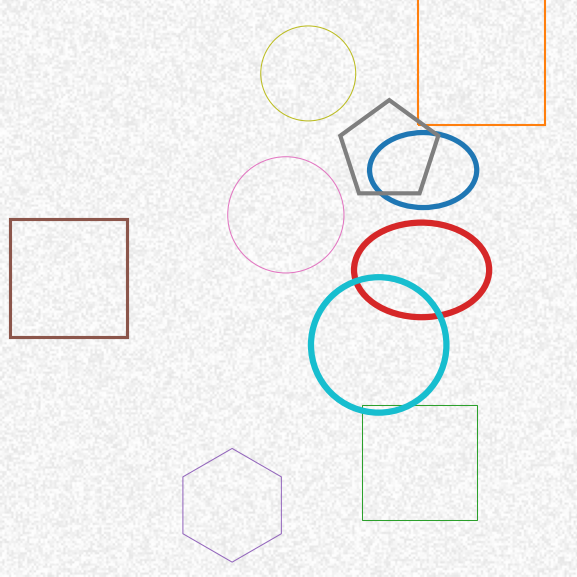[{"shape": "oval", "thickness": 2.5, "radius": 0.46, "center": [0.733, 0.705]}, {"shape": "square", "thickness": 1, "radius": 0.55, "center": [0.834, 0.893]}, {"shape": "square", "thickness": 0.5, "radius": 0.5, "center": [0.726, 0.198]}, {"shape": "oval", "thickness": 3, "radius": 0.58, "center": [0.73, 0.532]}, {"shape": "hexagon", "thickness": 0.5, "radius": 0.49, "center": [0.402, 0.124]}, {"shape": "square", "thickness": 1.5, "radius": 0.51, "center": [0.119, 0.518]}, {"shape": "circle", "thickness": 0.5, "radius": 0.5, "center": [0.495, 0.627]}, {"shape": "pentagon", "thickness": 2, "radius": 0.45, "center": [0.674, 0.737]}, {"shape": "circle", "thickness": 0.5, "radius": 0.41, "center": [0.534, 0.872]}, {"shape": "circle", "thickness": 3, "radius": 0.59, "center": [0.656, 0.402]}]